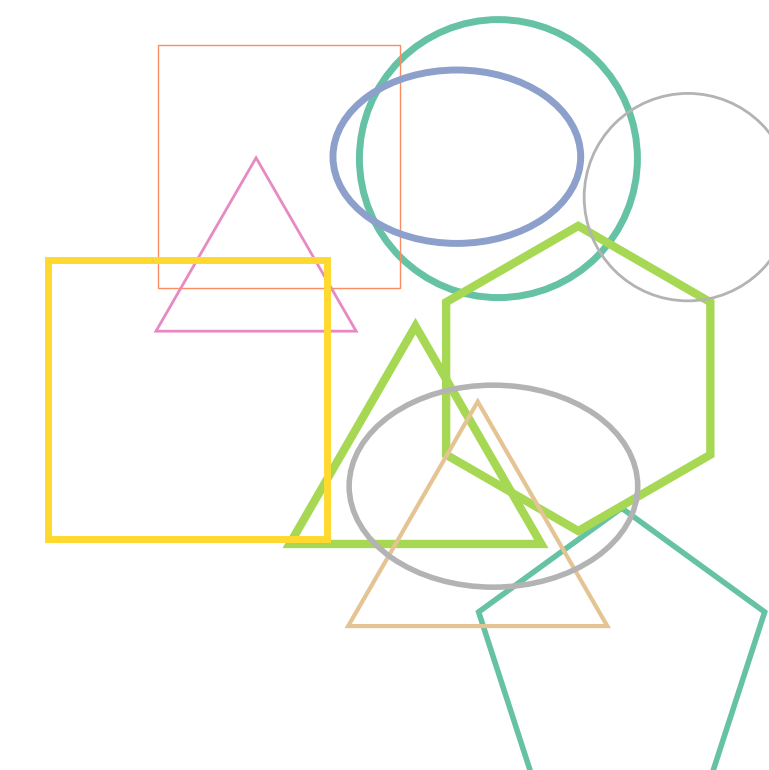[{"shape": "circle", "thickness": 2.5, "radius": 0.9, "center": [0.647, 0.794]}, {"shape": "pentagon", "thickness": 2, "radius": 0.98, "center": [0.807, 0.145]}, {"shape": "square", "thickness": 0.5, "radius": 0.79, "center": [0.362, 0.784]}, {"shape": "oval", "thickness": 2.5, "radius": 0.8, "center": [0.593, 0.796]}, {"shape": "triangle", "thickness": 1, "radius": 0.75, "center": [0.333, 0.645]}, {"shape": "triangle", "thickness": 3, "radius": 0.94, "center": [0.54, 0.388]}, {"shape": "hexagon", "thickness": 3, "radius": 0.99, "center": [0.751, 0.508]}, {"shape": "square", "thickness": 2.5, "radius": 0.91, "center": [0.243, 0.481]}, {"shape": "triangle", "thickness": 1.5, "radius": 0.97, "center": [0.62, 0.284]}, {"shape": "circle", "thickness": 1, "radius": 0.67, "center": [0.893, 0.744]}, {"shape": "oval", "thickness": 2, "radius": 0.94, "center": [0.641, 0.369]}]